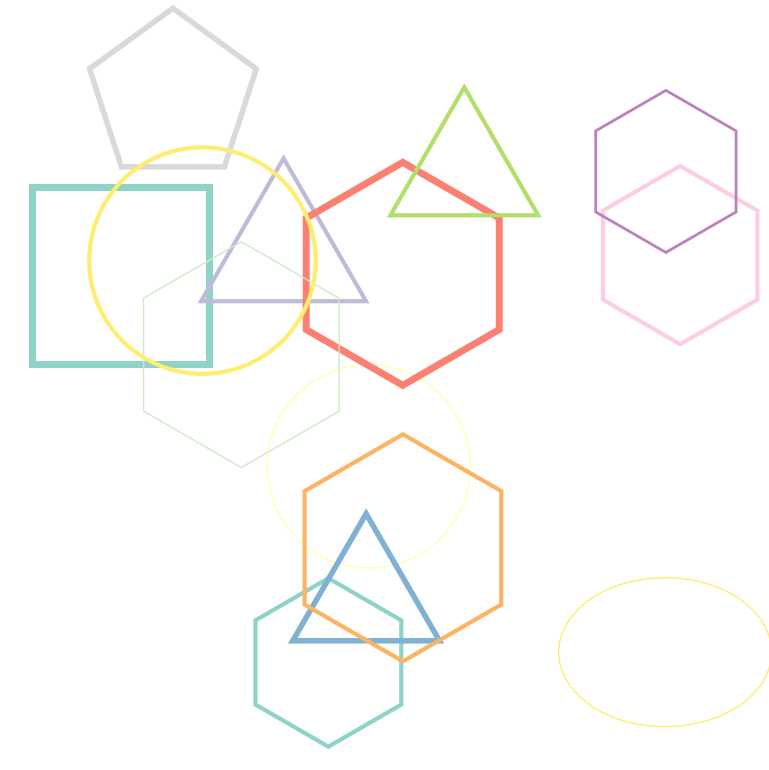[{"shape": "hexagon", "thickness": 1.5, "radius": 0.55, "center": [0.426, 0.14]}, {"shape": "square", "thickness": 2.5, "radius": 0.58, "center": [0.156, 0.643]}, {"shape": "circle", "thickness": 0.5, "radius": 0.66, "center": [0.479, 0.394]}, {"shape": "triangle", "thickness": 1.5, "radius": 0.62, "center": [0.368, 0.671]}, {"shape": "hexagon", "thickness": 2.5, "radius": 0.72, "center": [0.523, 0.644]}, {"shape": "triangle", "thickness": 2, "radius": 0.55, "center": [0.476, 0.223]}, {"shape": "hexagon", "thickness": 1.5, "radius": 0.74, "center": [0.523, 0.289]}, {"shape": "triangle", "thickness": 1.5, "radius": 0.55, "center": [0.603, 0.776]}, {"shape": "hexagon", "thickness": 1.5, "radius": 0.58, "center": [0.883, 0.669]}, {"shape": "pentagon", "thickness": 2, "radius": 0.57, "center": [0.225, 0.875]}, {"shape": "hexagon", "thickness": 1, "radius": 0.53, "center": [0.865, 0.777]}, {"shape": "hexagon", "thickness": 0.5, "radius": 0.73, "center": [0.313, 0.539]}, {"shape": "circle", "thickness": 1.5, "radius": 0.74, "center": [0.263, 0.662]}, {"shape": "oval", "thickness": 0.5, "radius": 0.69, "center": [0.864, 0.153]}]